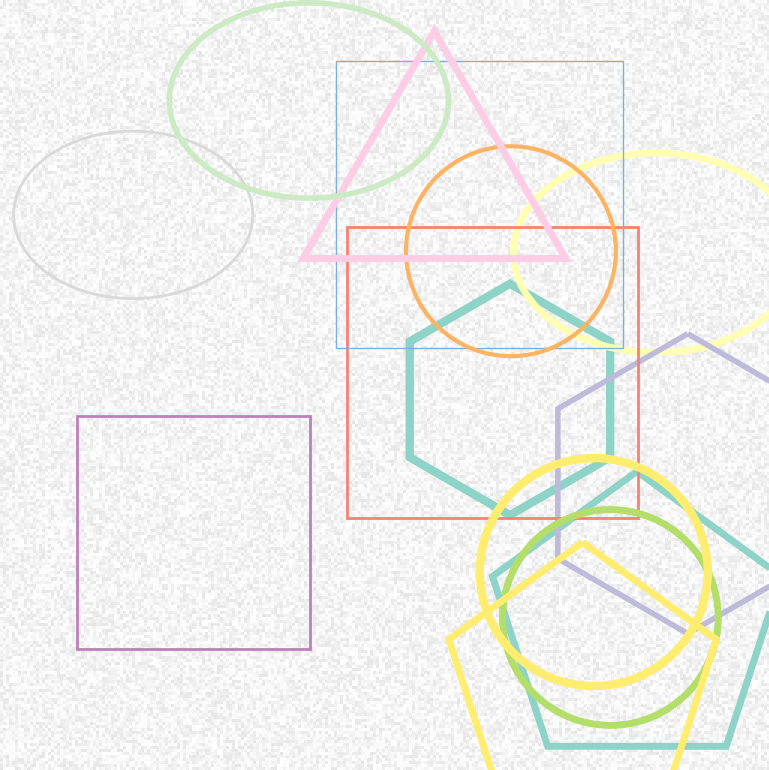[{"shape": "hexagon", "thickness": 3, "radius": 0.75, "center": [0.662, 0.481]}, {"shape": "pentagon", "thickness": 2.5, "radius": 0.99, "center": [0.827, 0.19]}, {"shape": "oval", "thickness": 2.5, "radius": 0.93, "center": [0.852, 0.672]}, {"shape": "hexagon", "thickness": 2, "radius": 0.97, "center": [0.893, 0.372]}, {"shape": "square", "thickness": 1, "radius": 0.95, "center": [0.639, 0.516]}, {"shape": "square", "thickness": 0.5, "radius": 0.93, "center": [0.623, 0.734]}, {"shape": "circle", "thickness": 1.5, "radius": 0.68, "center": [0.664, 0.674]}, {"shape": "circle", "thickness": 2.5, "radius": 0.7, "center": [0.793, 0.198]}, {"shape": "triangle", "thickness": 2.5, "radius": 0.98, "center": [0.564, 0.763]}, {"shape": "oval", "thickness": 1, "radius": 0.78, "center": [0.173, 0.721]}, {"shape": "square", "thickness": 1, "radius": 0.75, "center": [0.251, 0.308]}, {"shape": "oval", "thickness": 2, "radius": 0.91, "center": [0.401, 0.87]}, {"shape": "circle", "thickness": 3, "radius": 0.74, "center": [0.771, 0.257]}, {"shape": "pentagon", "thickness": 2.5, "radius": 0.91, "center": [0.757, 0.113]}]